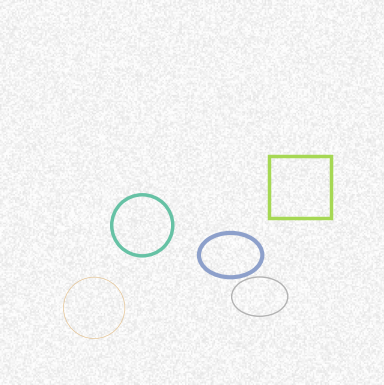[{"shape": "circle", "thickness": 2.5, "radius": 0.4, "center": [0.369, 0.415]}, {"shape": "oval", "thickness": 3, "radius": 0.41, "center": [0.599, 0.337]}, {"shape": "square", "thickness": 2.5, "radius": 0.4, "center": [0.778, 0.514]}, {"shape": "circle", "thickness": 0.5, "radius": 0.4, "center": [0.245, 0.2]}, {"shape": "oval", "thickness": 1, "radius": 0.36, "center": [0.675, 0.23]}]